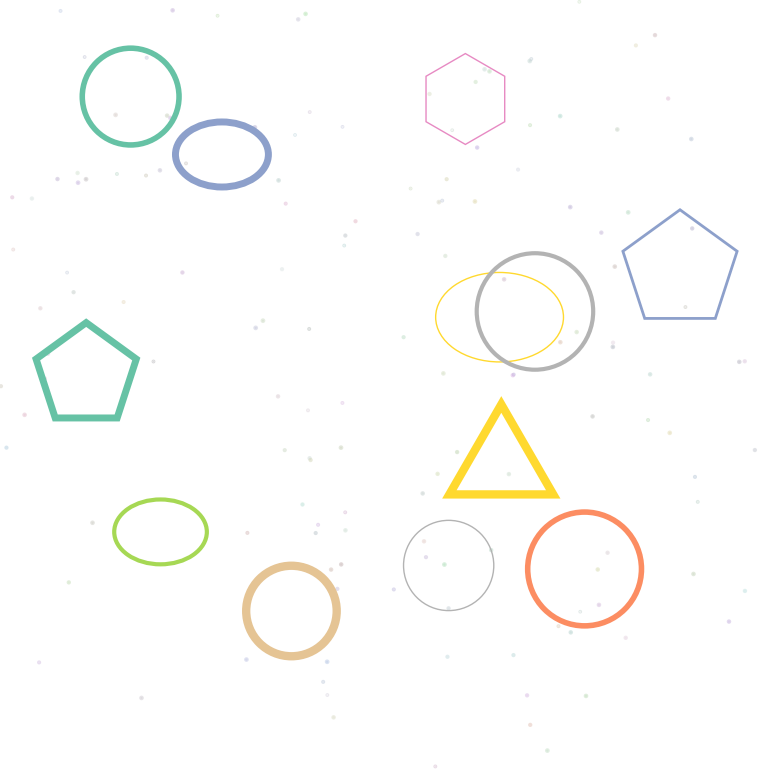[{"shape": "pentagon", "thickness": 2.5, "radius": 0.34, "center": [0.112, 0.513]}, {"shape": "circle", "thickness": 2, "radius": 0.31, "center": [0.17, 0.875]}, {"shape": "circle", "thickness": 2, "radius": 0.37, "center": [0.759, 0.261]}, {"shape": "oval", "thickness": 2.5, "radius": 0.3, "center": [0.288, 0.799]}, {"shape": "pentagon", "thickness": 1, "radius": 0.39, "center": [0.883, 0.65]}, {"shape": "hexagon", "thickness": 0.5, "radius": 0.29, "center": [0.604, 0.871]}, {"shape": "oval", "thickness": 1.5, "radius": 0.3, "center": [0.208, 0.309]}, {"shape": "triangle", "thickness": 3, "radius": 0.39, "center": [0.651, 0.397]}, {"shape": "oval", "thickness": 0.5, "radius": 0.42, "center": [0.649, 0.588]}, {"shape": "circle", "thickness": 3, "radius": 0.29, "center": [0.378, 0.206]}, {"shape": "circle", "thickness": 1.5, "radius": 0.38, "center": [0.695, 0.596]}, {"shape": "circle", "thickness": 0.5, "radius": 0.29, "center": [0.583, 0.266]}]